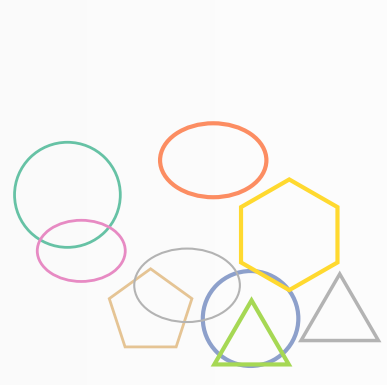[{"shape": "circle", "thickness": 2, "radius": 0.68, "center": [0.174, 0.494]}, {"shape": "oval", "thickness": 3, "radius": 0.69, "center": [0.55, 0.584]}, {"shape": "circle", "thickness": 3, "radius": 0.62, "center": [0.647, 0.173]}, {"shape": "oval", "thickness": 2, "radius": 0.57, "center": [0.21, 0.348]}, {"shape": "triangle", "thickness": 3, "radius": 0.55, "center": [0.649, 0.109]}, {"shape": "hexagon", "thickness": 3, "radius": 0.72, "center": [0.746, 0.39]}, {"shape": "pentagon", "thickness": 2, "radius": 0.56, "center": [0.389, 0.19]}, {"shape": "triangle", "thickness": 2.5, "radius": 0.58, "center": [0.877, 0.173]}, {"shape": "oval", "thickness": 1.5, "radius": 0.68, "center": [0.483, 0.259]}]